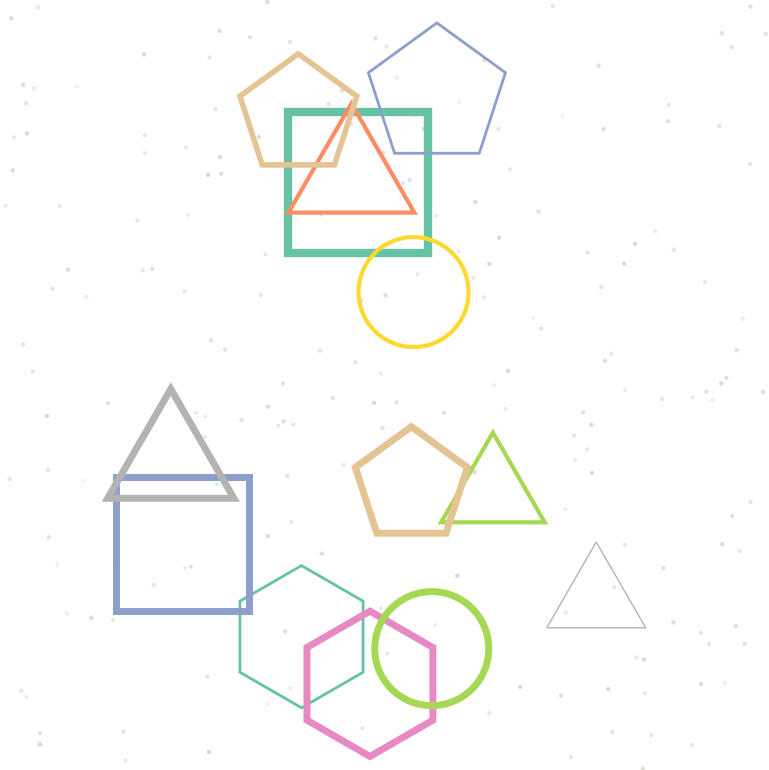[{"shape": "square", "thickness": 3, "radius": 0.46, "center": [0.465, 0.763]}, {"shape": "hexagon", "thickness": 1, "radius": 0.46, "center": [0.392, 0.173]}, {"shape": "triangle", "thickness": 1.5, "radius": 0.47, "center": [0.456, 0.771]}, {"shape": "square", "thickness": 2.5, "radius": 0.43, "center": [0.237, 0.293]}, {"shape": "pentagon", "thickness": 1, "radius": 0.47, "center": [0.567, 0.877]}, {"shape": "hexagon", "thickness": 2.5, "radius": 0.47, "center": [0.48, 0.112]}, {"shape": "circle", "thickness": 2.5, "radius": 0.37, "center": [0.561, 0.158]}, {"shape": "triangle", "thickness": 1.5, "radius": 0.39, "center": [0.64, 0.36]}, {"shape": "circle", "thickness": 1.5, "radius": 0.36, "center": [0.537, 0.621]}, {"shape": "pentagon", "thickness": 2.5, "radius": 0.38, "center": [0.534, 0.369]}, {"shape": "pentagon", "thickness": 2, "radius": 0.4, "center": [0.387, 0.85]}, {"shape": "triangle", "thickness": 0.5, "radius": 0.37, "center": [0.774, 0.222]}, {"shape": "triangle", "thickness": 2.5, "radius": 0.47, "center": [0.222, 0.4]}]